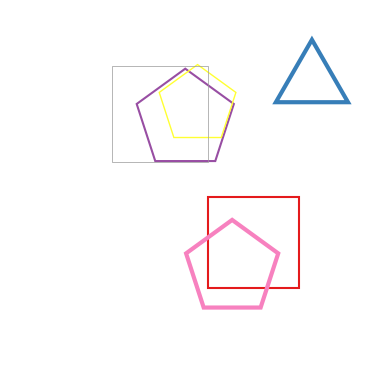[{"shape": "square", "thickness": 1.5, "radius": 0.59, "center": [0.658, 0.37]}, {"shape": "triangle", "thickness": 3, "radius": 0.54, "center": [0.81, 0.789]}, {"shape": "pentagon", "thickness": 1.5, "radius": 0.66, "center": [0.481, 0.689]}, {"shape": "pentagon", "thickness": 1, "radius": 0.52, "center": [0.513, 0.728]}, {"shape": "pentagon", "thickness": 3, "radius": 0.63, "center": [0.603, 0.303]}, {"shape": "square", "thickness": 0.5, "radius": 0.62, "center": [0.416, 0.705]}]